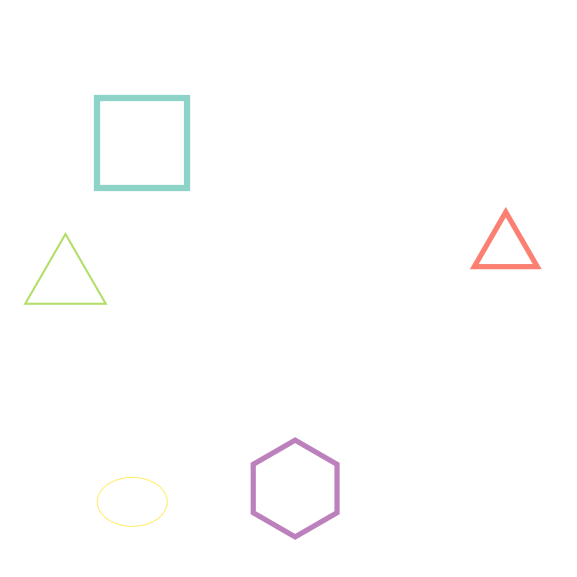[{"shape": "square", "thickness": 3, "radius": 0.39, "center": [0.246, 0.751]}, {"shape": "triangle", "thickness": 2.5, "radius": 0.31, "center": [0.876, 0.569]}, {"shape": "triangle", "thickness": 1, "radius": 0.4, "center": [0.113, 0.513]}, {"shape": "hexagon", "thickness": 2.5, "radius": 0.42, "center": [0.511, 0.153]}, {"shape": "oval", "thickness": 0.5, "radius": 0.3, "center": [0.229, 0.13]}]